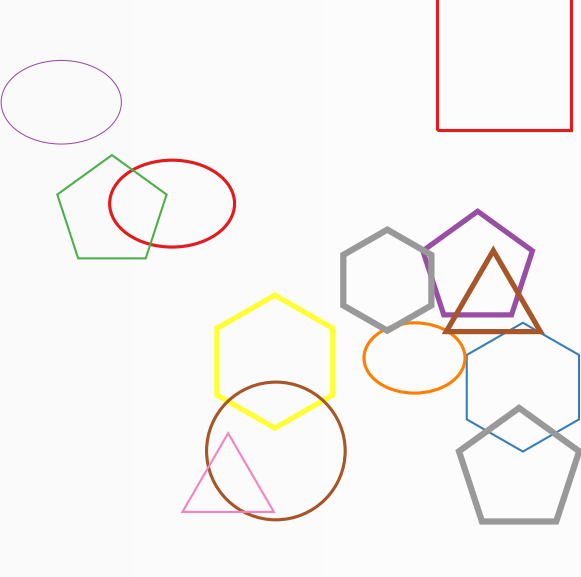[{"shape": "oval", "thickness": 1.5, "radius": 0.54, "center": [0.296, 0.647]}, {"shape": "square", "thickness": 1.5, "radius": 0.58, "center": [0.867, 0.89]}, {"shape": "hexagon", "thickness": 1, "radius": 0.56, "center": [0.9, 0.329]}, {"shape": "pentagon", "thickness": 1, "radius": 0.49, "center": [0.193, 0.632]}, {"shape": "pentagon", "thickness": 2.5, "radius": 0.5, "center": [0.822, 0.534]}, {"shape": "oval", "thickness": 0.5, "radius": 0.52, "center": [0.105, 0.822]}, {"shape": "oval", "thickness": 1.5, "radius": 0.43, "center": [0.713, 0.379]}, {"shape": "hexagon", "thickness": 2.5, "radius": 0.58, "center": [0.473, 0.373]}, {"shape": "circle", "thickness": 1.5, "radius": 0.6, "center": [0.475, 0.218]}, {"shape": "triangle", "thickness": 2.5, "radius": 0.47, "center": [0.849, 0.472]}, {"shape": "triangle", "thickness": 1, "radius": 0.45, "center": [0.393, 0.158]}, {"shape": "hexagon", "thickness": 3, "radius": 0.44, "center": [0.666, 0.514]}, {"shape": "pentagon", "thickness": 3, "radius": 0.54, "center": [0.893, 0.184]}]